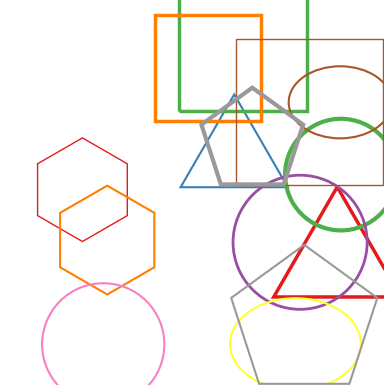[{"shape": "hexagon", "thickness": 1, "radius": 0.67, "center": [0.214, 0.507]}, {"shape": "triangle", "thickness": 2.5, "radius": 0.95, "center": [0.876, 0.324]}, {"shape": "triangle", "thickness": 1.5, "radius": 0.8, "center": [0.608, 0.594]}, {"shape": "circle", "thickness": 3, "radius": 0.72, "center": [0.886, 0.547]}, {"shape": "square", "thickness": 2.5, "radius": 0.83, "center": [0.631, 0.878]}, {"shape": "circle", "thickness": 2, "radius": 0.87, "center": [0.779, 0.371]}, {"shape": "hexagon", "thickness": 1.5, "radius": 0.71, "center": [0.279, 0.376]}, {"shape": "square", "thickness": 2.5, "radius": 0.69, "center": [0.54, 0.823]}, {"shape": "oval", "thickness": 1.5, "radius": 0.85, "center": [0.767, 0.107]}, {"shape": "oval", "thickness": 1.5, "radius": 0.67, "center": [0.884, 0.734]}, {"shape": "square", "thickness": 1, "radius": 0.95, "center": [0.804, 0.708]}, {"shape": "circle", "thickness": 1.5, "radius": 0.79, "center": [0.268, 0.106]}, {"shape": "pentagon", "thickness": 3, "radius": 0.69, "center": [0.655, 0.633]}, {"shape": "pentagon", "thickness": 1.5, "radius": 1.0, "center": [0.79, 0.164]}]